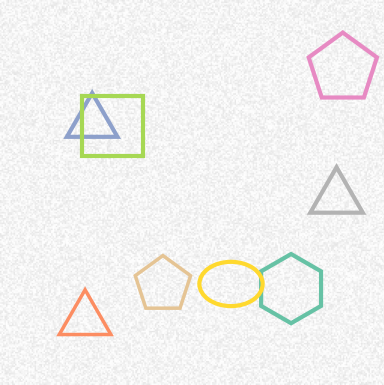[{"shape": "hexagon", "thickness": 3, "radius": 0.45, "center": [0.756, 0.25]}, {"shape": "triangle", "thickness": 2.5, "radius": 0.39, "center": [0.221, 0.17]}, {"shape": "triangle", "thickness": 3, "radius": 0.38, "center": [0.239, 0.683]}, {"shape": "pentagon", "thickness": 3, "radius": 0.47, "center": [0.89, 0.822]}, {"shape": "square", "thickness": 3, "radius": 0.39, "center": [0.293, 0.673]}, {"shape": "oval", "thickness": 3, "radius": 0.41, "center": [0.6, 0.262]}, {"shape": "pentagon", "thickness": 2.5, "radius": 0.38, "center": [0.423, 0.261]}, {"shape": "triangle", "thickness": 3, "radius": 0.39, "center": [0.874, 0.487]}]